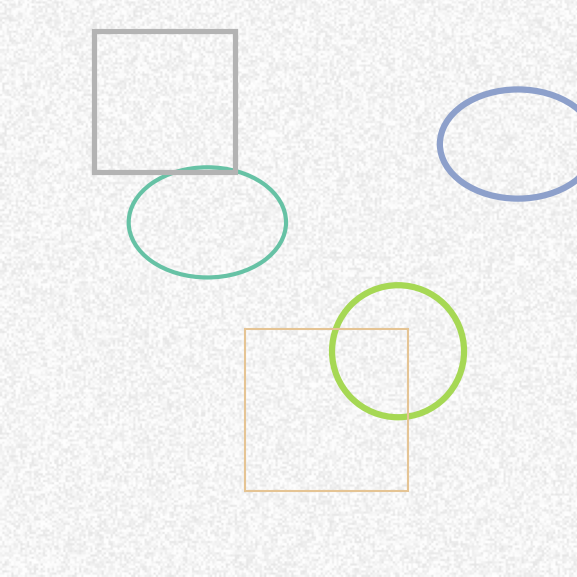[{"shape": "oval", "thickness": 2, "radius": 0.68, "center": [0.359, 0.614]}, {"shape": "oval", "thickness": 3, "radius": 0.68, "center": [0.897, 0.75]}, {"shape": "circle", "thickness": 3, "radius": 0.57, "center": [0.689, 0.391]}, {"shape": "square", "thickness": 1, "radius": 0.7, "center": [0.566, 0.289]}, {"shape": "square", "thickness": 2.5, "radius": 0.61, "center": [0.284, 0.823]}]